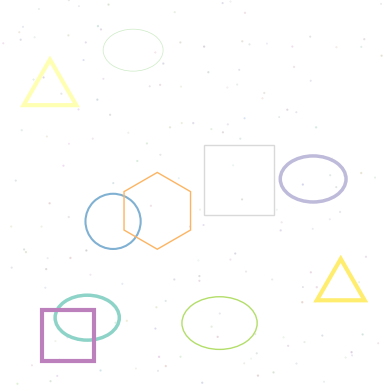[{"shape": "oval", "thickness": 2.5, "radius": 0.42, "center": [0.227, 0.175]}, {"shape": "triangle", "thickness": 3, "radius": 0.4, "center": [0.13, 0.766]}, {"shape": "oval", "thickness": 2.5, "radius": 0.43, "center": [0.813, 0.535]}, {"shape": "circle", "thickness": 1.5, "radius": 0.36, "center": [0.294, 0.425]}, {"shape": "hexagon", "thickness": 1, "radius": 0.5, "center": [0.409, 0.452]}, {"shape": "oval", "thickness": 1, "radius": 0.49, "center": [0.57, 0.161]}, {"shape": "square", "thickness": 1, "radius": 0.45, "center": [0.621, 0.533]}, {"shape": "square", "thickness": 3, "radius": 0.33, "center": [0.177, 0.129]}, {"shape": "oval", "thickness": 0.5, "radius": 0.39, "center": [0.346, 0.87]}, {"shape": "triangle", "thickness": 3, "radius": 0.36, "center": [0.885, 0.256]}]